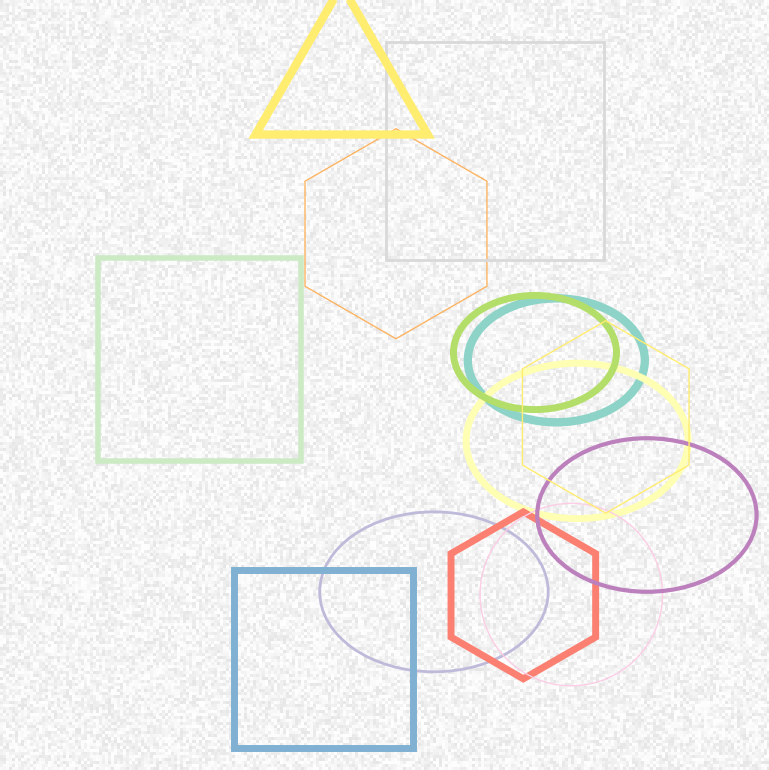[{"shape": "oval", "thickness": 3, "radius": 0.57, "center": [0.722, 0.532]}, {"shape": "oval", "thickness": 2.5, "radius": 0.72, "center": [0.749, 0.427]}, {"shape": "oval", "thickness": 1, "radius": 0.74, "center": [0.564, 0.231]}, {"shape": "hexagon", "thickness": 2.5, "radius": 0.54, "center": [0.68, 0.227]}, {"shape": "square", "thickness": 2.5, "radius": 0.58, "center": [0.42, 0.144]}, {"shape": "hexagon", "thickness": 0.5, "radius": 0.68, "center": [0.514, 0.696]}, {"shape": "oval", "thickness": 2.5, "radius": 0.53, "center": [0.695, 0.542]}, {"shape": "circle", "thickness": 0.5, "radius": 0.59, "center": [0.742, 0.228]}, {"shape": "square", "thickness": 1, "radius": 0.71, "center": [0.643, 0.804]}, {"shape": "oval", "thickness": 1.5, "radius": 0.71, "center": [0.84, 0.331]}, {"shape": "square", "thickness": 2, "radius": 0.66, "center": [0.259, 0.533]}, {"shape": "triangle", "thickness": 3, "radius": 0.65, "center": [0.444, 0.89]}, {"shape": "hexagon", "thickness": 0.5, "radius": 0.62, "center": [0.787, 0.458]}]